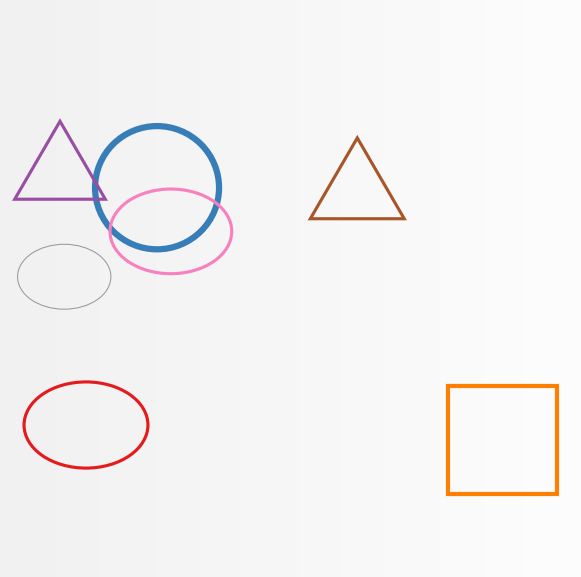[{"shape": "oval", "thickness": 1.5, "radius": 0.53, "center": [0.148, 0.263]}, {"shape": "circle", "thickness": 3, "radius": 0.53, "center": [0.27, 0.674]}, {"shape": "triangle", "thickness": 1.5, "radius": 0.45, "center": [0.103, 0.699]}, {"shape": "square", "thickness": 2, "radius": 0.47, "center": [0.864, 0.238]}, {"shape": "triangle", "thickness": 1.5, "radius": 0.47, "center": [0.615, 0.667]}, {"shape": "oval", "thickness": 1.5, "radius": 0.52, "center": [0.294, 0.598]}, {"shape": "oval", "thickness": 0.5, "radius": 0.4, "center": [0.11, 0.52]}]